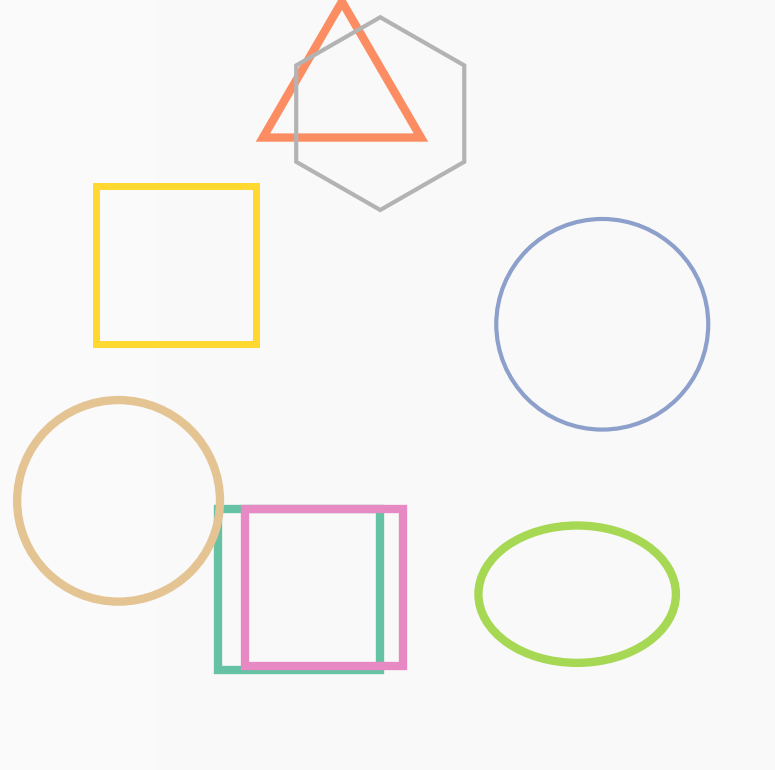[{"shape": "square", "thickness": 3, "radius": 0.52, "center": [0.386, 0.235]}, {"shape": "triangle", "thickness": 3, "radius": 0.59, "center": [0.441, 0.88]}, {"shape": "circle", "thickness": 1.5, "radius": 0.68, "center": [0.777, 0.579]}, {"shape": "square", "thickness": 3, "radius": 0.51, "center": [0.418, 0.237]}, {"shape": "oval", "thickness": 3, "radius": 0.64, "center": [0.745, 0.228]}, {"shape": "square", "thickness": 2.5, "radius": 0.51, "center": [0.227, 0.656]}, {"shape": "circle", "thickness": 3, "radius": 0.65, "center": [0.153, 0.35]}, {"shape": "hexagon", "thickness": 1.5, "radius": 0.63, "center": [0.491, 0.852]}]